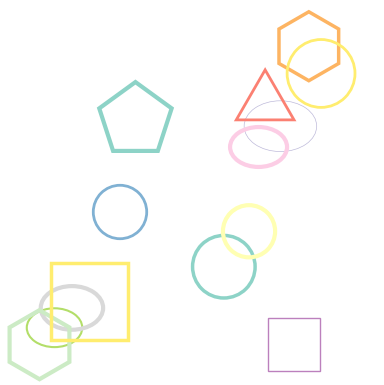[{"shape": "pentagon", "thickness": 3, "radius": 0.49, "center": [0.352, 0.688]}, {"shape": "circle", "thickness": 2.5, "radius": 0.41, "center": [0.581, 0.307]}, {"shape": "circle", "thickness": 3, "radius": 0.34, "center": [0.647, 0.399]}, {"shape": "oval", "thickness": 0.5, "radius": 0.47, "center": [0.728, 0.672]}, {"shape": "triangle", "thickness": 2, "radius": 0.43, "center": [0.689, 0.732]}, {"shape": "circle", "thickness": 2, "radius": 0.35, "center": [0.312, 0.449]}, {"shape": "hexagon", "thickness": 2.5, "radius": 0.45, "center": [0.802, 0.88]}, {"shape": "oval", "thickness": 1.5, "radius": 0.36, "center": [0.142, 0.149]}, {"shape": "oval", "thickness": 3, "radius": 0.37, "center": [0.672, 0.618]}, {"shape": "oval", "thickness": 3, "radius": 0.4, "center": [0.187, 0.2]}, {"shape": "square", "thickness": 1, "radius": 0.34, "center": [0.764, 0.105]}, {"shape": "hexagon", "thickness": 3, "radius": 0.45, "center": [0.103, 0.105]}, {"shape": "square", "thickness": 2.5, "radius": 0.5, "center": [0.232, 0.217]}, {"shape": "circle", "thickness": 2, "radius": 0.44, "center": [0.834, 0.809]}]